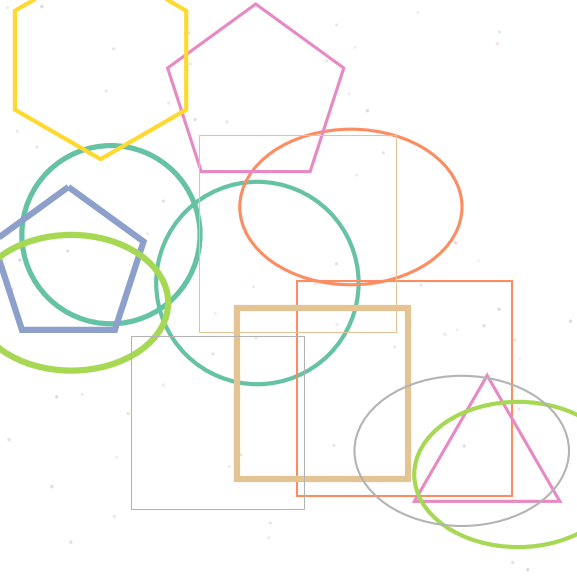[{"shape": "circle", "thickness": 2, "radius": 0.88, "center": [0.446, 0.509]}, {"shape": "circle", "thickness": 2.5, "radius": 0.77, "center": [0.192, 0.593]}, {"shape": "square", "thickness": 1, "radius": 0.93, "center": [0.7, 0.326]}, {"shape": "oval", "thickness": 1.5, "radius": 0.96, "center": [0.608, 0.641]}, {"shape": "pentagon", "thickness": 3, "radius": 0.68, "center": [0.118, 0.539]}, {"shape": "triangle", "thickness": 1.5, "radius": 0.73, "center": [0.844, 0.204]}, {"shape": "pentagon", "thickness": 1.5, "radius": 0.8, "center": [0.443, 0.832]}, {"shape": "oval", "thickness": 3, "radius": 0.84, "center": [0.123, 0.475]}, {"shape": "oval", "thickness": 2, "radius": 0.9, "center": [0.897, 0.178]}, {"shape": "hexagon", "thickness": 2, "radius": 0.86, "center": [0.174, 0.895]}, {"shape": "square", "thickness": 0.5, "radius": 0.85, "center": [0.515, 0.595]}, {"shape": "square", "thickness": 3, "radius": 0.74, "center": [0.558, 0.318]}, {"shape": "square", "thickness": 0.5, "radius": 0.75, "center": [0.377, 0.268]}, {"shape": "oval", "thickness": 1, "radius": 0.93, "center": [0.8, 0.218]}]